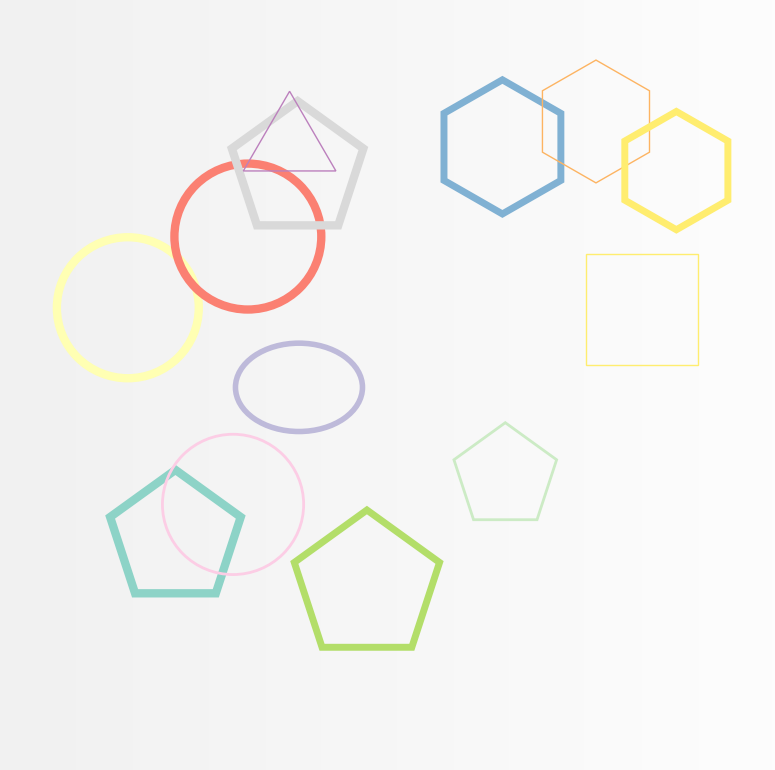[{"shape": "pentagon", "thickness": 3, "radius": 0.44, "center": [0.226, 0.301]}, {"shape": "circle", "thickness": 3, "radius": 0.46, "center": [0.165, 0.6]}, {"shape": "oval", "thickness": 2, "radius": 0.41, "center": [0.386, 0.497]}, {"shape": "circle", "thickness": 3, "radius": 0.47, "center": [0.32, 0.693]}, {"shape": "hexagon", "thickness": 2.5, "radius": 0.44, "center": [0.648, 0.809]}, {"shape": "hexagon", "thickness": 0.5, "radius": 0.4, "center": [0.769, 0.842]}, {"shape": "pentagon", "thickness": 2.5, "radius": 0.49, "center": [0.473, 0.239]}, {"shape": "circle", "thickness": 1, "radius": 0.46, "center": [0.301, 0.345]}, {"shape": "pentagon", "thickness": 3, "radius": 0.45, "center": [0.384, 0.78]}, {"shape": "triangle", "thickness": 0.5, "radius": 0.34, "center": [0.374, 0.812]}, {"shape": "pentagon", "thickness": 1, "radius": 0.35, "center": [0.652, 0.381]}, {"shape": "square", "thickness": 0.5, "radius": 0.36, "center": [0.828, 0.598]}, {"shape": "hexagon", "thickness": 2.5, "radius": 0.38, "center": [0.873, 0.778]}]